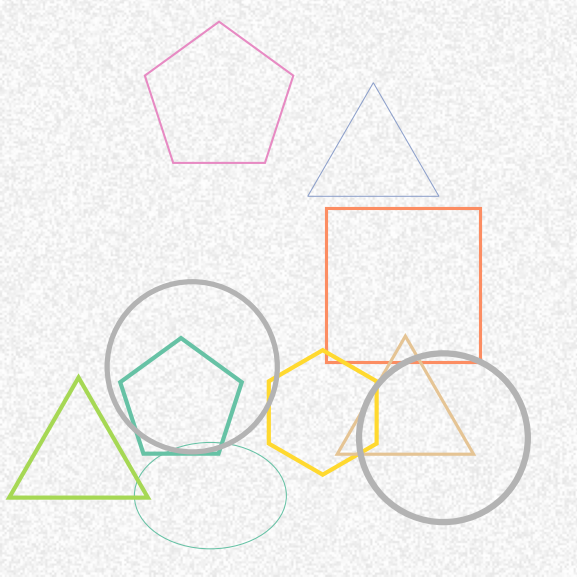[{"shape": "oval", "thickness": 0.5, "radius": 0.66, "center": [0.364, 0.141]}, {"shape": "pentagon", "thickness": 2, "radius": 0.55, "center": [0.313, 0.303]}, {"shape": "square", "thickness": 1.5, "radius": 0.67, "center": [0.697, 0.505]}, {"shape": "triangle", "thickness": 0.5, "radius": 0.66, "center": [0.646, 0.725]}, {"shape": "pentagon", "thickness": 1, "radius": 0.68, "center": [0.379, 0.826]}, {"shape": "triangle", "thickness": 2, "radius": 0.69, "center": [0.136, 0.207]}, {"shape": "hexagon", "thickness": 2, "radius": 0.54, "center": [0.559, 0.285]}, {"shape": "triangle", "thickness": 1.5, "radius": 0.68, "center": [0.702, 0.281]}, {"shape": "circle", "thickness": 2.5, "radius": 0.74, "center": [0.333, 0.364]}, {"shape": "circle", "thickness": 3, "radius": 0.73, "center": [0.768, 0.241]}]